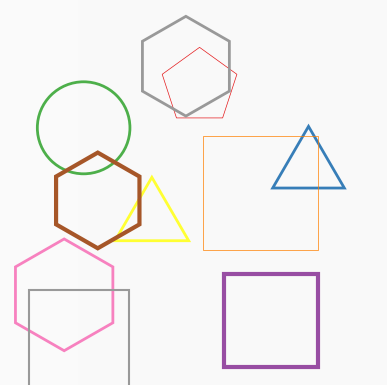[{"shape": "pentagon", "thickness": 0.5, "radius": 0.51, "center": [0.515, 0.776]}, {"shape": "triangle", "thickness": 2, "radius": 0.53, "center": [0.796, 0.565]}, {"shape": "circle", "thickness": 2, "radius": 0.6, "center": [0.216, 0.668]}, {"shape": "square", "thickness": 3, "radius": 0.6, "center": [0.699, 0.169]}, {"shape": "square", "thickness": 0.5, "radius": 0.74, "center": [0.671, 0.499]}, {"shape": "triangle", "thickness": 2, "radius": 0.55, "center": [0.392, 0.43]}, {"shape": "hexagon", "thickness": 3, "radius": 0.62, "center": [0.252, 0.479]}, {"shape": "hexagon", "thickness": 2, "radius": 0.73, "center": [0.166, 0.234]}, {"shape": "square", "thickness": 1.5, "radius": 0.65, "center": [0.204, 0.117]}, {"shape": "hexagon", "thickness": 2, "radius": 0.65, "center": [0.48, 0.828]}]